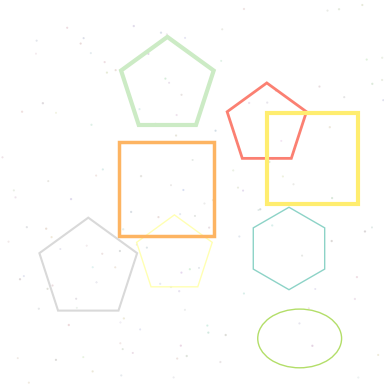[{"shape": "hexagon", "thickness": 1, "radius": 0.54, "center": [0.751, 0.355]}, {"shape": "pentagon", "thickness": 1, "radius": 0.52, "center": [0.453, 0.339]}, {"shape": "pentagon", "thickness": 2, "radius": 0.54, "center": [0.693, 0.676]}, {"shape": "square", "thickness": 2.5, "radius": 0.61, "center": [0.432, 0.509]}, {"shape": "oval", "thickness": 1, "radius": 0.54, "center": [0.778, 0.121]}, {"shape": "pentagon", "thickness": 1.5, "radius": 0.67, "center": [0.229, 0.301]}, {"shape": "pentagon", "thickness": 3, "radius": 0.63, "center": [0.435, 0.778]}, {"shape": "square", "thickness": 3, "radius": 0.59, "center": [0.812, 0.588]}]